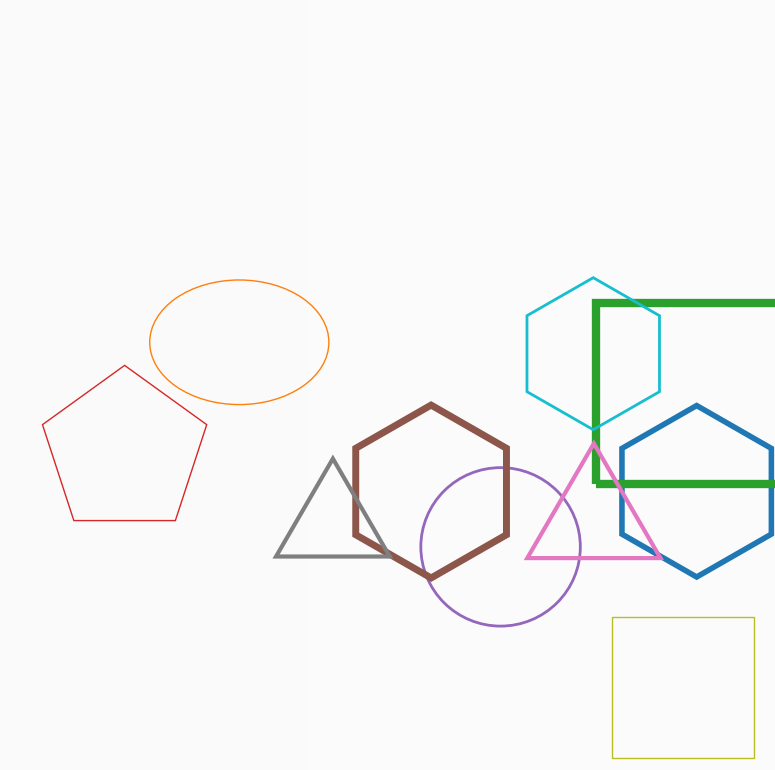[{"shape": "hexagon", "thickness": 2, "radius": 0.56, "center": [0.899, 0.362]}, {"shape": "oval", "thickness": 0.5, "radius": 0.58, "center": [0.309, 0.555]}, {"shape": "square", "thickness": 3, "radius": 0.59, "center": [0.886, 0.489]}, {"shape": "pentagon", "thickness": 0.5, "radius": 0.56, "center": [0.161, 0.414]}, {"shape": "circle", "thickness": 1, "radius": 0.51, "center": [0.646, 0.29]}, {"shape": "hexagon", "thickness": 2.5, "radius": 0.56, "center": [0.556, 0.362]}, {"shape": "triangle", "thickness": 1.5, "radius": 0.5, "center": [0.766, 0.325]}, {"shape": "triangle", "thickness": 1.5, "radius": 0.42, "center": [0.43, 0.32]}, {"shape": "square", "thickness": 0.5, "radius": 0.46, "center": [0.882, 0.107]}, {"shape": "hexagon", "thickness": 1, "radius": 0.49, "center": [0.765, 0.541]}]